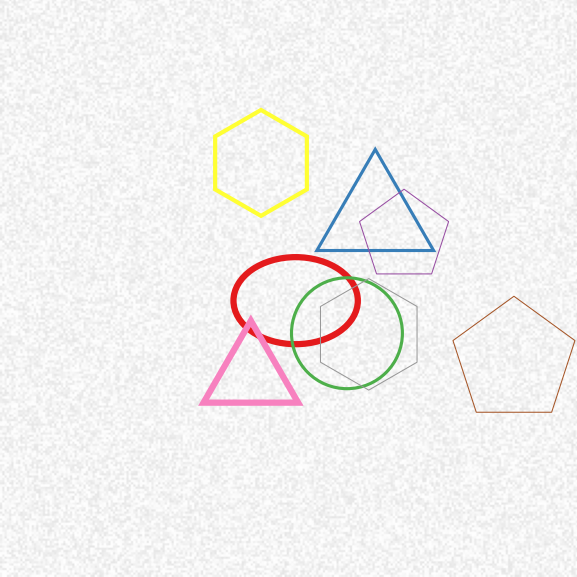[{"shape": "oval", "thickness": 3, "radius": 0.54, "center": [0.512, 0.479]}, {"shape": "triangle", "thickness": 1.5, "radius": 0.58, "center": [0.65, 0.624]}, {"shape": "circle", "thickness": 1.5, "radius": 0.48, "center": [0.601, 0.422]}, {"shape": "pentagon", "thickness": 0.5, "radius": 0.41, "center": [0.7, 0.59]}, {"shape": "hexagon", "thickness": 2, "radius": 0.46, "center": [0.452, 0.717]}, {"shape": "pentagon", "thickness": 0.5, "radius": 0.56, "center": [0.89, 0.375]}, {"shape": "triangle", "thickness": 3, "radius": 0.47, "center": [0.434, 0.349]}, {"shape": "hexagon", "thickness": 0.5, "radius": 0.48, "center": [0.639, 0.42]}]